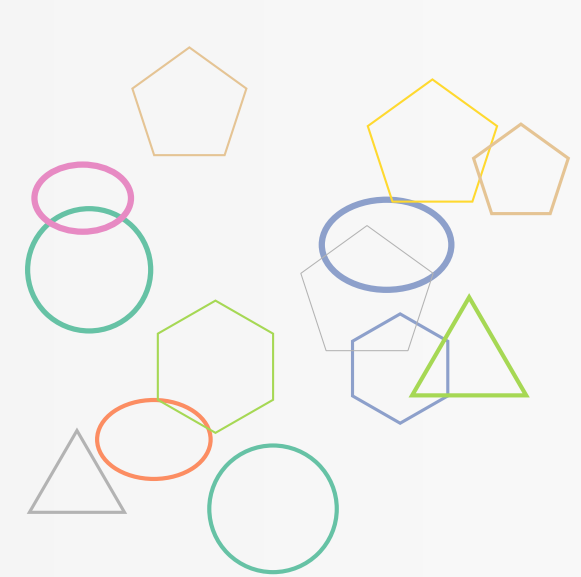[{"shape": "circle", "thickness": 2, "radius": 0.55, "center": [0.47, 0.118]}, {"shape": "circle", "thickness": 2.5, "radius": 0.53, "center": [0.153, 0.532]}, {"shape": "oval", "thickness": 2, "radius": 0.49, "center": [0.265, 0.238]}, {"shape": "oval", "thickness": 3, "radius": 0.56, "center": [0.665, 0.575]}, {"shape": "hexagon", "thickness": 1.5, "radius": 0.47, "center": [0.688, 0.361]}, {"shape": "oval", "thickness": 3, "radius": 0.42, "center": [0.142, 0.656]}, {"shape": "triangle", "thickness": 2, "radius": 0.57, "center": [0.807, 0.371]}, {"shape": "hexagon", "thickness": 1, "radius": 0.57, "center": [0.371, 0.364]}, {"shape": "pentagon", "thickness": 1, "radius": 0.58, "center": [0.744, 0.745]}, {"shape": "pentagon", "thickness": 1, "radius": 0.52, "center": [0.326, 0.814]}, {"shape": "pentagon", "thickness": 1.5, "radius": 0.43, "center": [0.896, 0.699]}, {"shape": "triangle", "thickness": 1.5, "radius": 0.47, "center": [0.132, 0.159]}, {"shape": "pentagon", "thickness": 0.5, "radius": 0.6, "center": [0.631, 0.489]}]